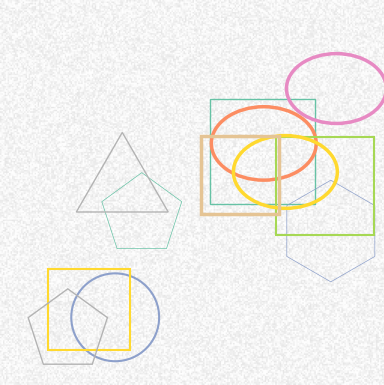[{"shape": "square", "thickness": 1, "radius": 0.68, "center": [0.683, 0.607]}, {"shape": "pentagon", "thickness": 0.5, "radius": 0.55, "center": [0.368, 0.442]}, {"shape": "oval", "thickness": 2.5, "radius": 0.68, "center": [0.685, 0.627]}, {"shape": "hexagon", "thickness": 0.5, "radius": 0.66, "center": [0.859, 0.4]}, {"shape": "circle", "thickness": 1.5, "radius": 0.57, "center": [0.299, 0.176]}, {"shape": "oval", "thickness": 2.5, "radius": 0.65, "center": [0.874, 0.77]}, {"shape": "square", "thickness": 1.5, "radius": 0.64, "center": [0.844, 0.517]}, {"shape": "square", "thickness": 1.5, "radius": 0.53, "center": [0.232, 0.196]}, {"shape": "oval", "thickness": 2.5, "radius": 0.68, "center": [0.741, 0.553]}, {"shape": "square", "thickness": 2.5, "radius": 0.51, "center": [0.624, 0.544]}, {"shape": "pentagon", "thickness": 1, "radius": 0.54, "center": [0.176, 0.142]}, {"shape": "triangle", "thickness": 1, "radius": 0.69, "center": [0.318, 0.518]}]